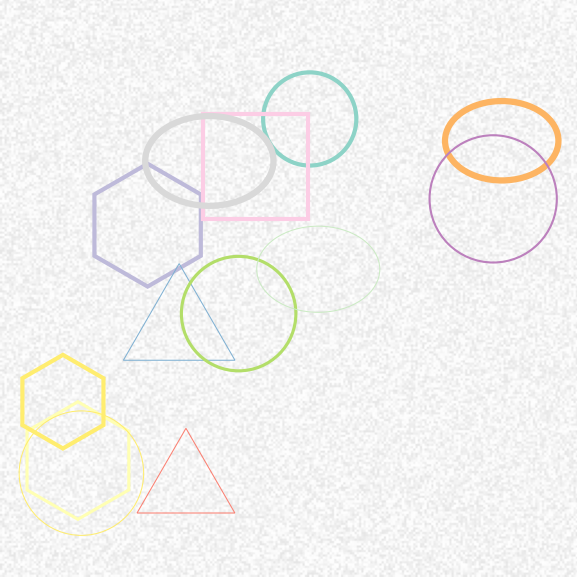[{"shape": "circle", "thickness": 2, "radius": 0.4, "center": [0.536, 0.793]}, {"shape": "hexagon", "thickness": 1.5, "radius": 0.51, "center": [0.135, 0.202]}, {"shape": "hexagon", "thickness": 2, "radius": 0.53, "center": [0.256, 0.609]}, {"shape": "triangle", "thickness": 0.5, "radius": 0.49, "center": [0.322, 0.16]}, {"shape": "triangle", "thickness": 0.5, "radius": 0.56, "center": [0.31, 0.431]}, {"shape": "oval", "thickness": 3, "radius": 0.49, "center": [0.869, 0.755]}, {"shape": "circle", "thickness": 1.5, "radius": 0.5, "center": [0.413, 0.456]}, {"shape": "square", "thickness": 2, "radius": 0.45, "center": [0.442, 0.711]}, {"shape": "oval", "thickness": 3, "radius": 0.56, "center": [0.362, 0.72]}, {"shape": "circle", "thickness": 1, "radius": 0.55, "center": [0.854, 0.655]}, {"shape": "oval", "thickness": 0.5, "radius": 0.53, "center": [0.551, 0.533]}, {"shape": "circle", "thickness": 0.5, "radius": 0.54, "center": [0.141, 0.18]}, {"shape": "hexagon", "thickness": 2, "radius": 0.41, "center": [0.109, 0.304]}]